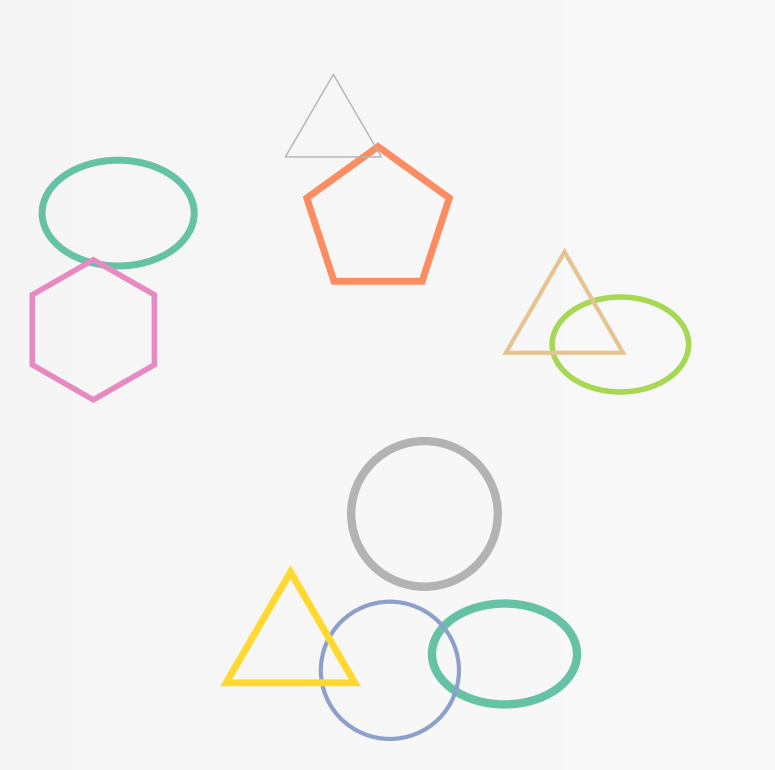[{"shape": "oval", "thickness": 3, "radius": 0.47, "center": [0.651, 0.151]}, {"shape": "oval", "thickness": 2.5, "radius": 0.49, "center": [0.152, 0.723]}, {"shape": "pentagon", "thickness": 2.5, "radius": 0.48, "center": [0.488, 0.713]}, {"shape": "circle", "thickness": 1.5, "radius": 0.45, "center": [0.503, 0.129]}, {"shape": "hexagon", "thickness": 2, "radius": 0.45, "center": [0.12, 0.572]}, {"shape": "oval", "thickness": 2, "radius": 0.44, "center": [0.8, 0.553]}, {"shape": "triangle", "thickness": 2.5, "radius": 0.48, "center": [0.375, 0.161]}, {"shape": "triangle", "thickness": 1.5, "radius": 0.44, "center": [0.728, 0.586]}, {"shape": "circle", "thickness": 3, "radius": 0.47, "center": [0.548, 0.333]}, {"shape": "triangle", "thickness": 0.5, "radius": 0.36, "center": [0.43, 0.832]}]